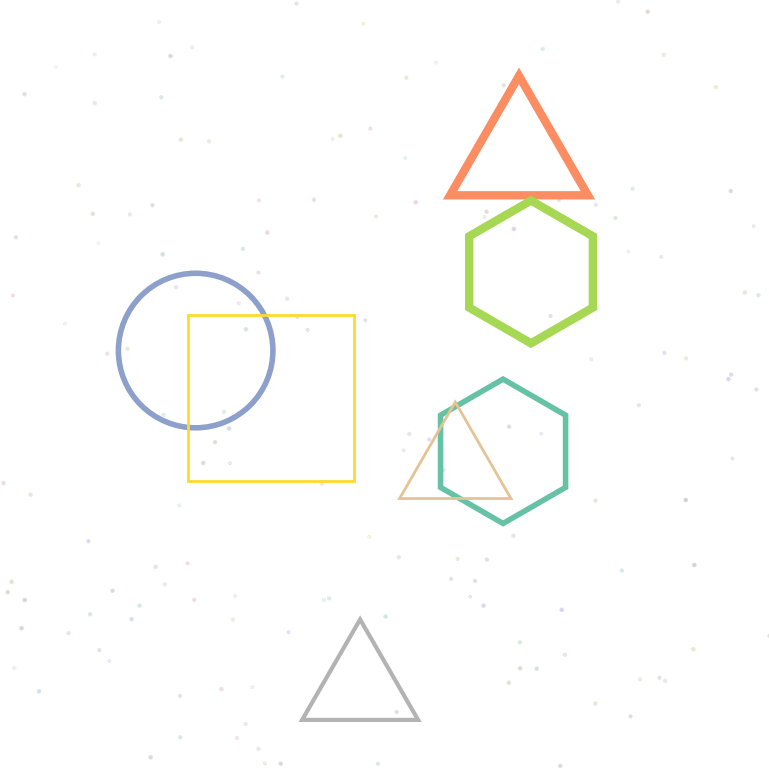[{"shape": "hexagon", "thickness": 2, "radius": 0.47, "center": [0.653, 0.414]}, {"shape": "triangle", "thickness": 3, "radius": 0.52, "center": [0.674, 0.798]}, {"shape": "circle", "thickness": 2, "radius": 0.5, "center": [0.254, 0.545]}, {"shape": "hexagon", "thickness": 3, "radius": 0.46, "center": [0.69, 0.647]}, {"shape": "square", "thickness": 1, "radius": 0.54, "center": [0.351, 0.483]}, {"shape": "triangle", "thickness": 1, "radius": 0.42, "center": [0.591, 0.394]}, {"shape": "triangle", "thickness": 1.5, "radius": 0.43, "center": [0.468, 0.109]}]